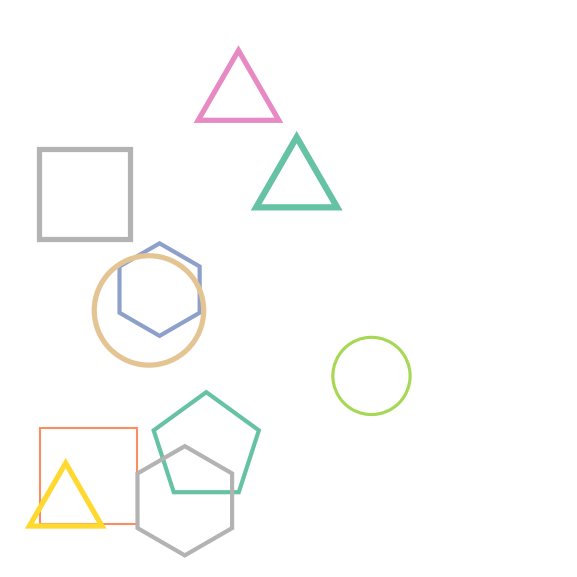[{"shape": "triangle", "thickness": 3, "radius": 0.41, "center": [0.514, 0.681]}, {"shape": "pentagon", "thickness": 2, "radius": 0.48, "center": [0.357, 0.224]}, {"shape": "square", "thickness": 1, "radius": 0.42, "center": [0.154, 0.175]}, {"shape": "hexagon", "thickness": 2, "radius": 0.4, "center": [0.276, 0.498]}, {"shape": "triangle", "thickness": 2.5, "radius": 0.4, "center": [0.413, 0.831]}, {"shape": "circle", "thickness": 1.5, "radius": 0.33, "center": [0.643, 0.348]}, {"shape": "triangle", "thickness": 2.5, "radius": 0.36, "center": [0.114, 0.125]}, {"shape": "circle", "thickness": 2.5, "radius": 0.47, "center": [0.258, 0.462]}, {"shape": "square", "thickness": 2.5, "radius": 0.39, "center": [0.146, 0.663]}, {"shape": "hexagon", "thickness": 2, "radius": 0.47, "center": [0.32, 0.132]}]